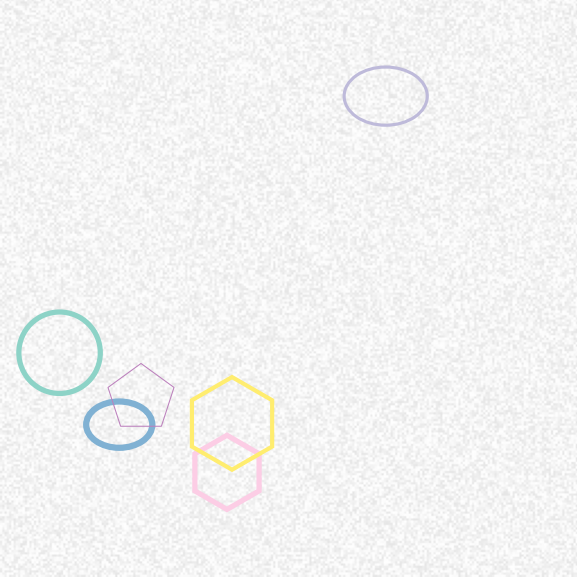[{"shape": "circle", "thickness": 2.5, "radius": 0.35, "center": [0.103, 0.388]}, {"shape": "oval", "thickness": 1.5, "radius": 0.36, "center": [0.668, 0.833]}, {"shape": "oval", "thickness": 3, "radius": 0.29, "center": [0.206, 0.264]}, {"shape": "hexagon", "thickness": 2.5, "radius": 0.32, "center": [0.393, 0.181]}, {"shape": "pentagon", "thickness": 0.5, "radius": 0.3, "center": [0.244, 0.31]}, {"shape": "hexagon", "thickness": 2, "radius": 0.4, "center": [0.402, 0.266]}]